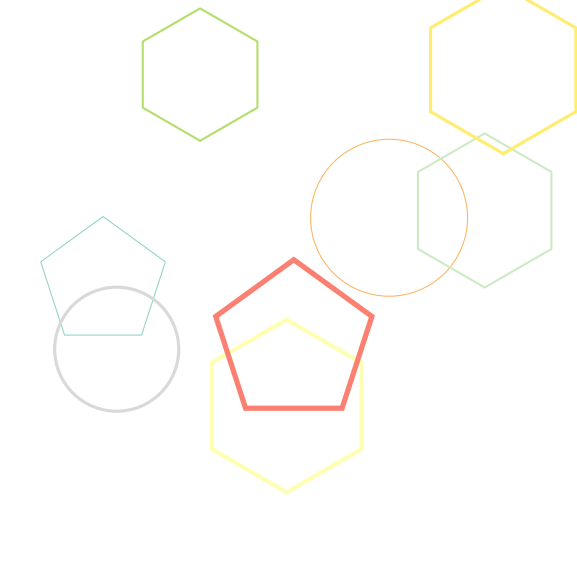[{"shape": "pentagon", "thickness": 0.5, "radius": 0.57, "center": [0.178, 0.511]}, {"shape": "hexagon", "thickness": 2, "radius": 0.75, "center": [0.496, 0.296]}, {"shape": "pentagon", "thickness": 2.5, "radius": 0.71, "center": [0.509, 0.407]}, {"shape": "circle", "thickness": 0.5, "radius": 0.68, "center": [0.674, 0.622]}, {"shape": "hexagon", "thickness": 1, "radius": 0.57, "center": [0.346, 0.87]}, {"shape": "circle", "thickness": 1.5, "radius": 0.54, "center": [0.202, 0.394]}, {"shape": "hexagon", "thickness": 1, "radius": 0.67, "center": [0.839, 0.635]}, {"shape": "hexagon", "thickness": 1.5, "radius": 0.73, "center": [0.871, 0.878]}]